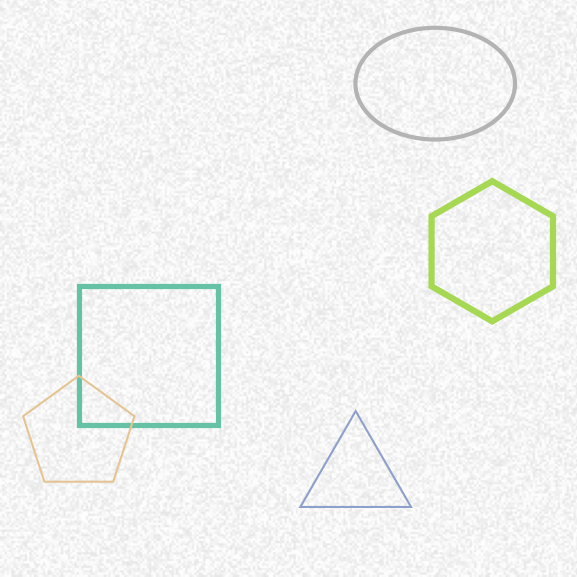[{"shape": "square", "thickness": 2.5, "radius": 0.6, "center": [0.257, 0.384]}, {"shape": "triangle", "thickness": 1, "radius": 0.55, "center": [0.616, 0.177]}, {"shape": "hexagon", "thickness": 3, "radius": 0.61, "center": [0.852, 0.564]}, {"shape": "pentagon", "thickness": 1, "radius": 0.51, "center": [0.136, 0.247]}, {"shape": "oval", "thickness": 2, "radius": 0.69, "center": [0.754, 0.854]}]